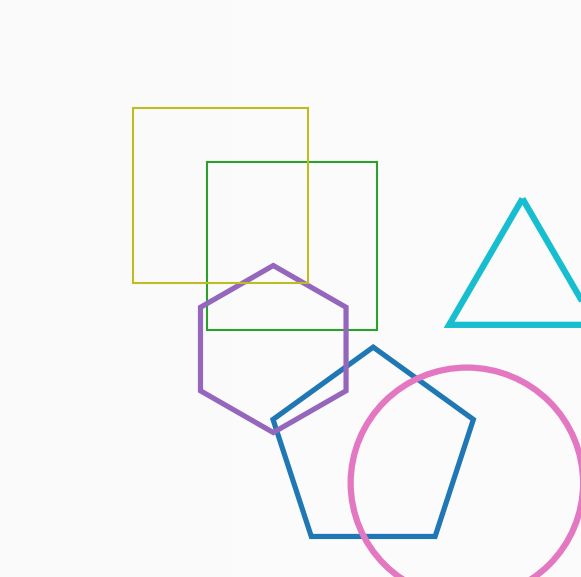[{"shape": "pentagon", "thickness": 2.5, "radius": 0.91, "center": [0.642, 0.217]}, {"shape": "square", "thickness": 1, "radius": 0.73, "center": [0.502, 0.573]}, {"shape": "hexagon", "thickness": 2.5, "radius": 0.72, "center": [0.47, 0.395]}, {"shape": "circle", "thickness": 3, "radius": 1.0, "center": [0.803, 0.163]}, {"shape": "square", "thickness": 1, "radius": 0.75, "center": [0.379, 0.661]}, {"shape": "triangle", "thickness": 3, "radius": 0.73, "center": [0.899, 0.51]}]